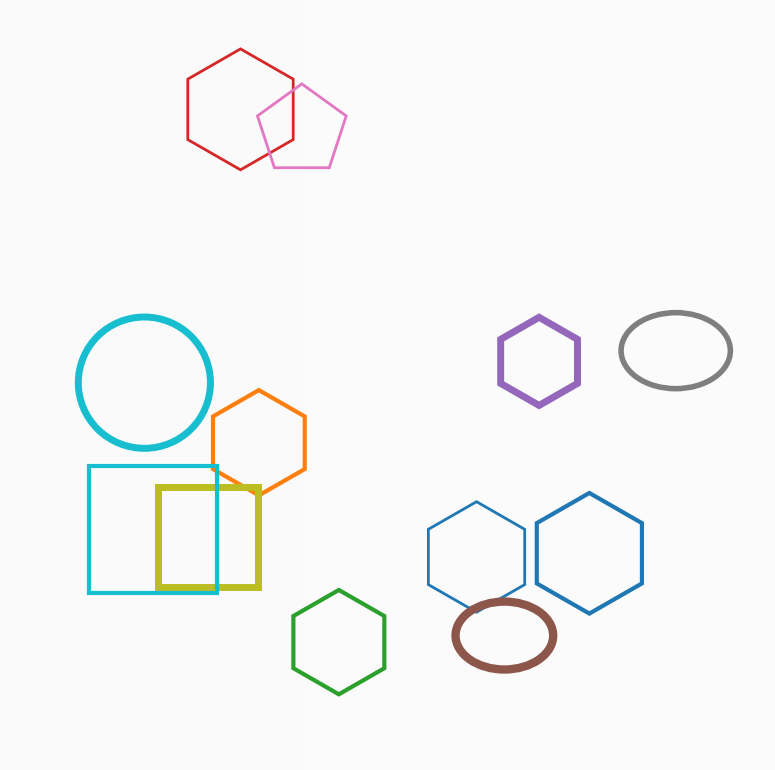[{"shape": "hexagon", "thickness": 1.5, "radius": 0.39, "center": [0.76, 0.281]}, {"shape": "hexagon", "thickness": 1, "radius": 0.36, "center": [0.615, 0.277]}, {"shape": "hexagon", "thickness": 1.5, "radius": 0.34, "center": [0.334, 0.425]}, {"shape": "hexagon", "thickness": 1.5, "radius": 0.34, "center": [0.437, 0.166]}, {"shape": "hexagon", "thickness": 1, "radius": 0.39, "center": [0.31, 0.858]}, {"shape": "hexagon", "thickness": 2.5, "radius": 0.29, "center": [0.696, 0.531]}, {"shape": "oval", "thickness": 3, "radius": 0.31, "center": [0.651, 0.175]}, {"shape": "pentagon", "thickness": 1, "radius": 0.3, "center": [0.389, 0.831]}, {"shape": "oval", "thickness": 2, "radius": 0.35, "center": [0.872, 0.545]}, {"shape": "square", "thickness": 2.5, "radius": 0.33, "center": [0.268, 0.303]}, {"shape": "circle", "thickness": 2.5, "radius": 0.43, "center": [0.186, 0.503]}, {"shape": "square", "thickness": 1.5, "radius": 0.41, "center": [0.198, 0.312]}]